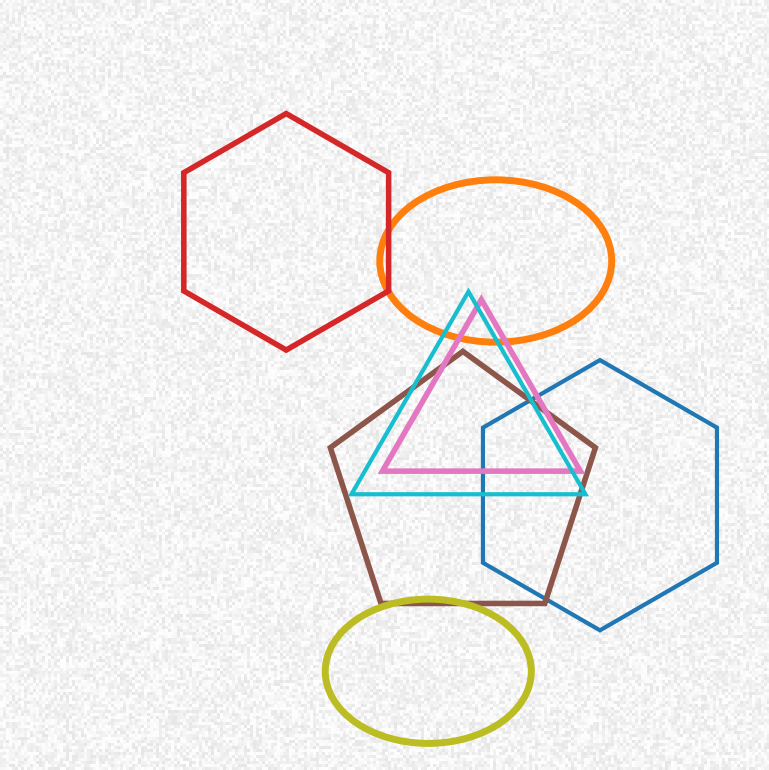[{"shape": "hexagon", "thickness": 1.5, "radius": 0.88, "center": [0.779, 0.357]}, {"shape": "oval", "thickness": 2.5, "radius": 0.75, "center": [0.644, 0.661]}, {"shape": "hexagon", "thickness": 2, "radius": 0.77, "center": [0.372, 0.699]}, {"shape": "pentagon", "thickness": 2, "radius": 0.9, "center": [0.601, 0.363]}, {"shape": "triangle", "thickness": 2, "radius": 0.74, "center": [0.625, 0.462]}, {"shape": "oval", "thickness": 2.5, "radius": 0.67, "center": [0.556, 0.128]}, {"shape": "triangle", "thickness": 1.5, "radius": 0.88, "center": [0.608, 0.446]}]